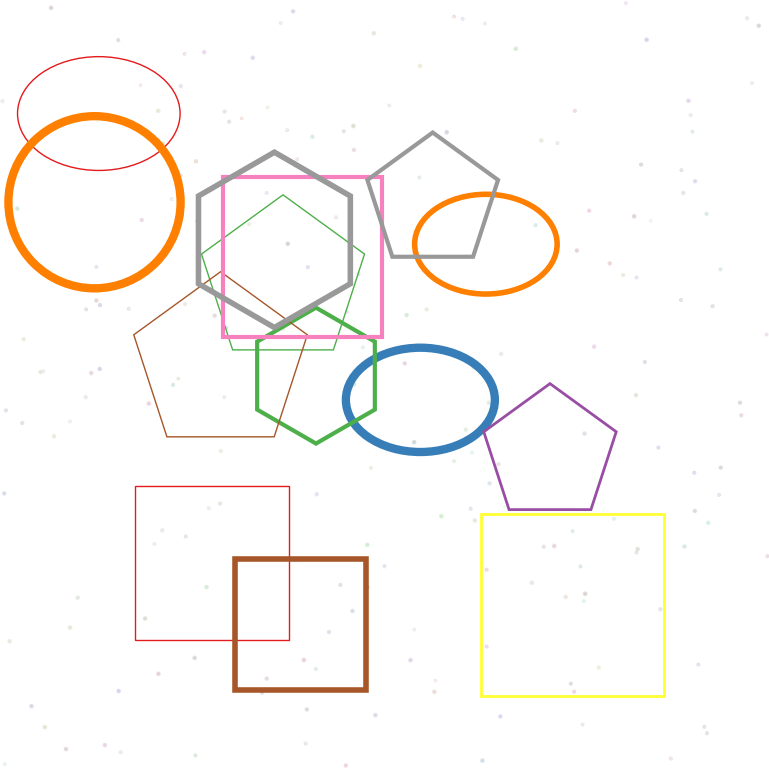[{"shape": "oval", "thickness": 0.5, "radius": 0.53, "center": [0.128, 0.853]}, {"shape": "square", "thickness": 0.5, "radius": 0.5, "center": [0.276, 0.268]}, {"shape": "oval", "thickness": 3, "radius": 0.48, "center": [0.546, 0.481]}, {"shape": "pentagon", "thickness": 0.5, "radius": 0.56, "center": [0.368, 0.636]}, {"shape": "hexagon", "thickness": 1.5, "radius": 0.44, "center": [0.41, 0.512]}, {"shape": "pentagon", "thickness": 1, "radius": 0.45, "center": [0.714, 0.411]}, {"shape": "oval", "thickness": 2, "radius": 0.46, "center": [0.631, 0.683]}, {"shape": "circle", "thickness": 3, "radius": 0.56, "center": [0.123, 0.737]}, {"shape": "square", "thickness": 1, "radius": 0.59, "center": [0.743, 0.214]}, {"shape": "pentagon", "thickness": 0.5, "radius": 0.59, "center": [0.286, 0.529]}, {"shape": "square", "thickness": 2, "radius": 0.43, "center": [0.39, 0.189]}, {"shape": "square", "thickness": 1.5, "radius": 0.52, "center": [0.393, 0.666]}, {"shape": "hexagon", "thickness": 2, "radius": 0.57, "center": [0.356, 0.688]}, {"shape": "pentagon", "thickness": 1.5, "radius": 0.45, "center": [0.562, 0.739]}]